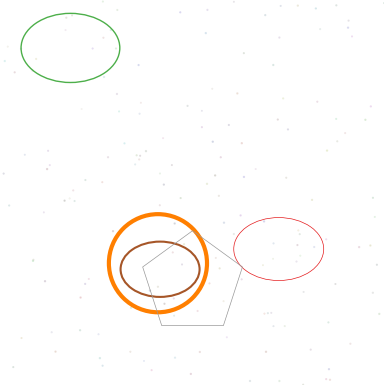[{"shape": "oval", "thickness": 0.5, "radius": 0.58, "center": [0.724, 0.353]}, {"shape": "oval", "thickness": 1, "radius": 0.64, "center": [0.183, 0.876]}, {"shape": "circle", "thickness": 3, "radius": 0.64, "center": [0.41, 0.316]}, {"shape": "oval", "thickness": 1.5, "radius": 0.51, "center": [0.416, 0.301]}, {"shape": "pentagon", "thickness": 0.5, "radius": 0.68, "center": [0.5, 0.264]}]